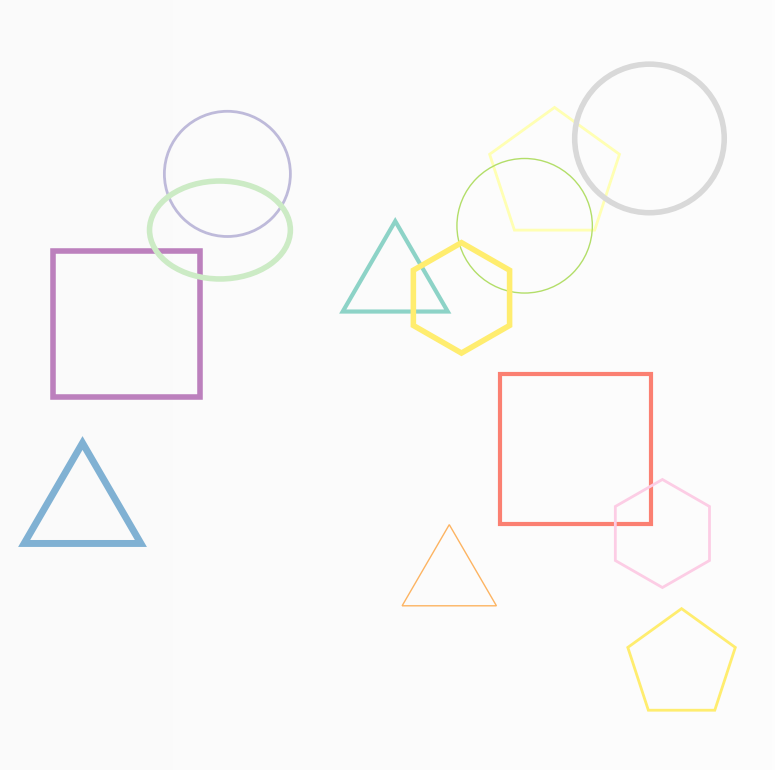[{"shape": "triangle", "thickness": 1.5, "radius": 0.39, "center": [0.51, 0.635]}, {"shape": "pentagon", "thickness": 1, "radius": 0.44, "center": [0.716, 0.772]}, {"shape": "circle", "thickness": 1, "radius": 0.41, "center": [0.293, 0.774]}, {"shape": "square", "thickness": 1.5, "radius": 0.49, "center": [0.742, 0.417]}, {"shape": "triangle", "thickness": 2.5, "radius": 0.43, "center": [0.106, 0.338]}, {"shape": "triangle", "thickness": 0.5, "radius": 0.35, "center": [0.58, 0.248]}, {"shape": "circle", "thickness": 0.5, "radius": 0.44, "center": [0.677, 0.707]}, {"shape": "hexagon", "thickness": 1, "radius": 0.35, "center": [0.855, 0.307]}, {"shape": "circle", "thickness": 2, "radius": 0.48, "center": [0.838, 0.82]}, {"shape": "square", "thickness": 2, "radius": 0.47, "center": [0.163, 0.579]}, {"shape": "oval", "thickness": 2, "radius": 0.45, "center": [0.284, 0.701]}, {"shape": "pentagon", "thickness": 1, "radius": 0.36, "center": [0.879, 0.137]}, {"shape": "hexagon", "thickness": 2, "radius": 0.36, "center": [0.595, 0.613]}]